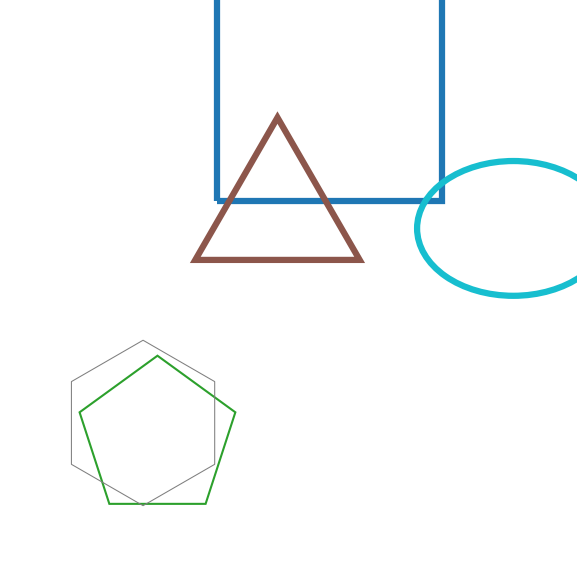[{"shape": "square", "thickness": 3, "radius": 0.98, "center": [0.57, 0.846]}, {"shape": "pentagon", "thickness": 1, "radius": 0.71, "center": [0.273, 0.241]}, {"shape": "triangle", "thickness": 3, "radius": 0.82, "center": [0.48, 0.631]}, {"shape": "hexagon", "thickness": 0.5, "radius": 0.72, "center": [0.248, 0.267]}, {"shape": "oval", "thickness": 3, "radius": 0.83, "center": [0.889, 0.604]}]